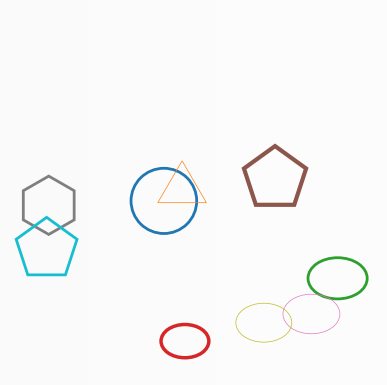[{"shape": "circle", "thickness": 2, "radius": 0.42, "center": [0.423, 0.478]}, {"shape": "triangle", "thickness": 0.5, "radius": 0.36, "center": [0.47, 0.51]}, {"shape": "oval", "thickness": 2, "radius": 0.38, "center": [0.871, 0.277]}, {"shape": "oval", "thickness": 2.5, "radius": 0.31, "center": [0.477, 0.114]}, {"shape": "pentagon", "thickness": 3, "radius": 0.42, "center": [0.71, 0.536]}, {"shape": "oval", "thickness": 0.5, "radius": 0.37, "center": [0.804, 0.184]}, {"shape": "hexagon", "thickness": 2, "radius": 0.38, "center": [0.126, 0.467]}, {"shape": "oval", "thickness": 0.5, "radius": 0.36, "center": [0.681, 0.162]}, {"shape": "pentagon", "thickness": 2, "radius": 0.41, "center": [0.12, 0.353]}]